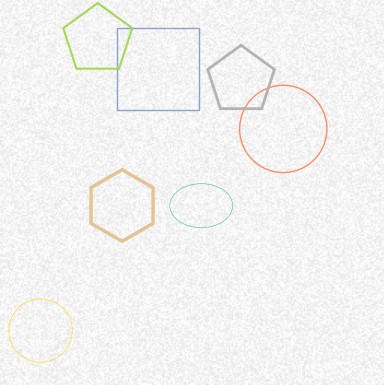[{"shape": "oval", "thickness": 0.5, "radius": 0.41, "center": [0.523, 0.466]}, {"shape": "circle", "thickness": 1, "radius": 0.57, "center": [0.736, 0.665]}, {"shape": "square", "thickness": 1, "radius": 0.53, "center": [0.411, 0.822]}, {"shape": "pentagon", "thickness": 1.5, "radius": 0.47, "center": [0.254, 0.898]}, {"shape": "circle", "thickness": 0.5, "radius": 0.41, "center": [0.105, 0.141]}, {"shape": "hexagon", "thickness": 2.5, "radius": 0.46, "center": [0.317, 0.466]}, {"shape": "pentagon", "thickness": 2, "radius": 0.46, "center": [0.626, 0.791]}]